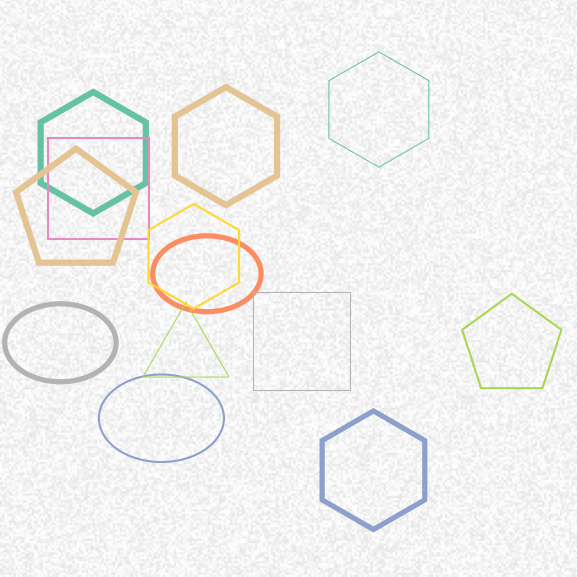[{"shape": "hexagon", "thickness": 3, "radius": 0.53, "center": [0.161, 0.735]}, {"shape": "hexagon", "thickness": 0.5, "radius": 0.5, "center": [0.656, 0.81]}, {"shape": "oval", "thickness": 2.5, "radius": 0.47, "center": [0.358, 0.525]}, {"shape": "oval", "thickness": 1, "radius": 0.54, "center": [0.28, 0.275]}, {"shape": "hexagon", "thickness": 2.5, "radius": 0.51, "center": [0.647, 0.185]}, {"shape": "square", "thickness": 1, "radius": 0.44, "center": [0.17, 0.673]}, {"shape": "triangle", "thickness": 0.5, "radius": 0.43, "center": [0.322, 0.389]}, {"shape": "pentagon", "thickness": 1, "radius": 0.45, "center": [0.886, 0.4]}, {"shape": "hexagon", "thickness": 1, "radius": 0.45, "center": [0.335, 0.555]}, {"shape": "hexagon", "thickness": 3, "radius": 0.51, "center": [0.391, 0.746]}, {"shape": "pentagon", "thickness": 3, "radius": 0.55, "center": [0.132, 0.633]}, {"shape": "oval", "thickness": 2.5, "radius": 0.48, "center": [0.105, 0.406]}, {"shape": "square", "thickness": 0.5, "radius": 0.42, "center": [0.522, 0.409]}]